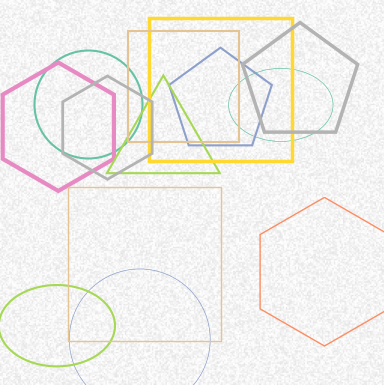[{"shape": "circle", "thickness": 1.5, "radius": 0.7, "center": [0.23, 0.729]}, {"shape": "oval", "thickness": 0.5, "radius": 0.68, "center": [0.729, 0.727]}, {"shape": "hexagon", "thickness": 1, "radius": 0.97, "center": [0.843, 0.294]}, {"shape": "pentagon", "thickness": 1.5, "radius": 0.7, "center": [0.573, 0.736]}, {"shape": "circle", "thickness": 0.5, "radius": 0.92, "center": [0.363, 0.118]}, {"shape": "hexagon", "thickness": 3, "radius": 0.83, "center": [0.151, 0.671]}, {"shape": "triangle", "thickness": 1.5, "radius": 0.85, "center": [0.424, 0.635]}, {"shape": "oval", "thickness": 1.5, "radius": 0.75, "center": [0.148, 0.154]}, {"shape": "square", "thickness": 2.5, "radius": 0.93, "center": [0.572, 0.767]}, {"shape": "square", "thickness": 1, "radius": 1.0, "center": [0.375, 0.314]}, {"shape": "square", "thickness": 1.5, "radius": 0.72, "center": [0.476, 0.776]}, {"shape": "pentagon", "thickness": 2.5, "radius": 0.79, "center": [0.779, 0.784]}, {"shape": "hexagon", "thickness": 2, "radius": 0.67, "center": [0.279, 0.668]}]